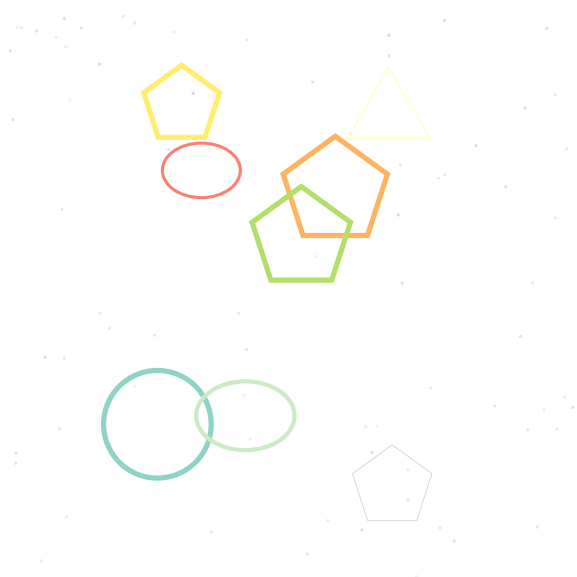[{"shape": "circle", "thickness": 2.5, "radius": 0.47, "center": [0.273, 0.264]}, {"shape": "triangle", "thickness": 0.5, "radius": 0.41, "center": [0.673, 0.8]}, {"shape": "oval", "thickness": 1.5, "radius": 0.34, "center": [0.349, 0.704]}, {"shape": "pentagon", "thickness": 2.5, "radius": 0.47, "center": [0.581, 0.668]}, {"shape": "pentagon", "thickness": 2.5, "radius": 0.45, "center": [0.522, 0.586]}, {"shape": "pentagon", "thickness": 0.5, "radius": 0.36, "center": [0.679, 0.156]}, {"shape": "oval", "thickness": 2, "radius": 0.43, "center": [0.425, 0.279]}, {"shape": "pentagon", "thickness": 2.5, "radius": 0.34, "center": [0.315, 0.817]}]